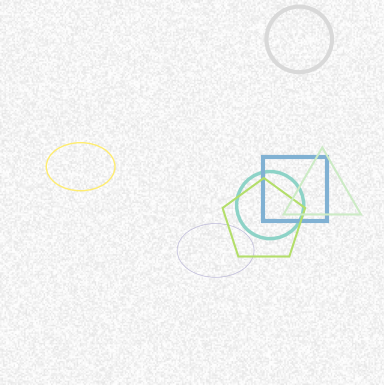[{"shape": "circle", "thickness": 2.5, "radius": 0.44, "center": [0.702, 0.467]}, {"shape": "oval", "thickness": 0.5, "radius": 0.5, "center": [0.56, 0.35]}, {"shape": "square", "thickness": 3, "radius": 0.42, "center": [0.766, 0.509]}, {"shape": "pentagon", "thickness": 1.5, "radius": 0.56, "center": [0.685, 0.425]}, {"shape": "circle", "thickness": 3, "radius": 0.43, "center": [0.777, 0.898]}, {"shape": "triangle", "thickness": 1.5, "radius": 0.58, "center": [0.837, 0.501]}, {"shape": "oval", "thickness": 1, "radius": 0.45, "center": [0.209, 0.567]}]